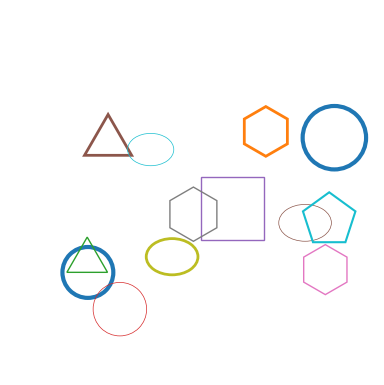[{"shape": "circle", "thickness": 3, "radius": 0.41, "center": [0.868, 0.642]}, {"shape": "circle", "thickness": 3, "radius": 0.33, "center": [0.228, 0.292]}, {"shape": "hexagon", "thickness": 2, "radius": 0.32, "center": [0.69, 0.659]}, {"shape": "triangle", "thickness": 1, "radius": 0.3, "center": [0.227, 0.323]}, {"shape": "circle", "thickness": 0.5, "radius": 0.35, "center": [0.311, 0.197]}, {"shape": "square", "thickness": 1, "radius": 0.41, "center": [0.603, 0.459]}, {"shape": "triangle", "thickness": 2, "radius": 0.35, "center": [0.281, 0.632]}, {"shape": "oval", "thickness": 0.5, "radius": 0.34, "center": [0.792, 0.421]}, {"shape": "hexagon", "thickness": 1, "radius": 0.32, "center": [0.845, 0.3]}, {"shape": "hexagon", "thickness": 1, "radius": 0.35, "center": [0.502, 0.444]}, {"shape": "oval", "thickness": 2, "radius": 0.34, "center": [0.447, 0.333]}, {"shape": "oval", "thickness": 0.5, "radius": 0.3, "center": [0.391, 0.612]}, {"shape": "pentagon", "thickness": 1.5, "radius": 0.36, "center": [0.855, 0.429]}]